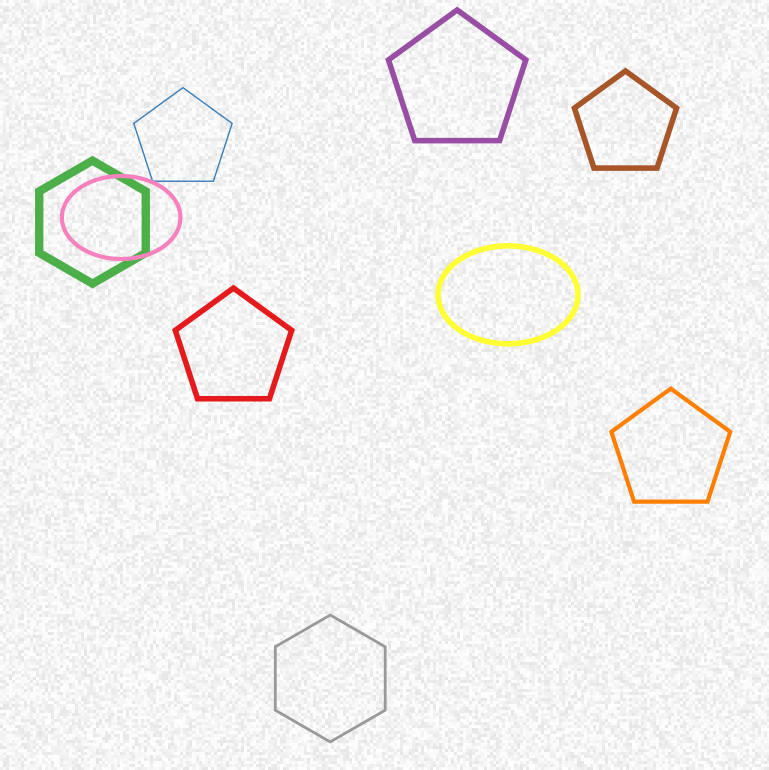[{"shape": "pentagon", "thickness": 2, "radius": 0.4, "center": [0.303, 0.546]}, {"shape": "pentagon", "thickness": 0.5, "radius": 0.34, "center": [0.238, 0.819]}, {"shape": "hexagon", "thickness": 3, "radius": 0.4, "center": [0.12, 0.712]}, {"shape": "pentagon", "thickness": 2, "radius": 0.47, "center": [0.594, 0.893]}, {"shape": "pentagon", "thickness": 1.5, "radius": 0.41, "center": [0.871, 0.414]}, {"shape": "oval", "thickness": 2, "radius": 0.45, "center": [0.66, 0.617]}, {"shape": "pentagon", "thickness": 2, "radius": 0.35, "center": [0.812, 0.838]}, {"shape": "oval", "thickness": 1.5, "radius": 0.38, "center": [0.157, 0.718]}, {"shape": "hexagon", "thickness": 1, "radius": 0.41, "center": [0.429, 0.119]}]